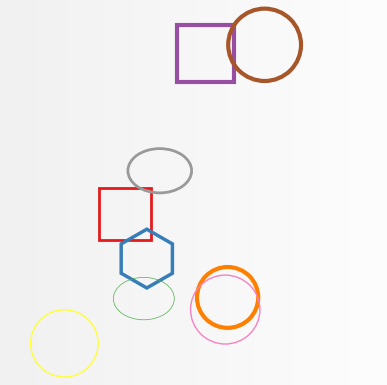[{"shape": "square", "thickness": 2, "radius": 0.34, "center": [0.323, 0.444]}, {"shape": "hexagon", "thickness": 2.5, "radius": 0.38, "center": [0.379, 0.328]}, {"shape": "oval", "thickness": 0.5, "radius": 0.39, "center": [0.371, 0.224]}, {"shape": "square", "thickness": 3, "radius": 0.37, "center": [0.53, 0.861]}, {"shape": "circle", "thickness": 3, "radius": 0.4, "center": [0.587, 0.227]}, {"shape": "circle", "thickness": 1, "radius": 0.44, "center": [0.166, 0.108]}, {"shape": "circle", "thickness": 3, "radius": 0.47, "center": [0.683, 0.884]}, {"shape": "circle", "thickness": 1, "radius": 0.45, "center": [0.581, 0.196]}, {"shape": "oval", "thickness": 2, "radius": 0.41, "center": [0.412, 0.557]}]